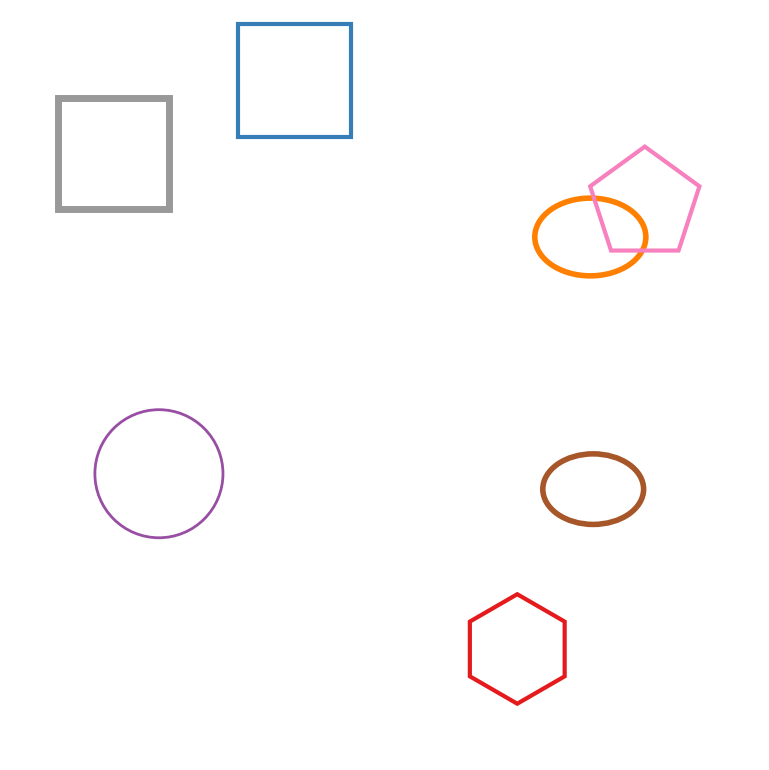[{"shape": "hexagon", "thickness": 1.5, "radius": 0.36, "center": [0.672, 0.157]}, {"shape": "square", "thickness": 1.5, "radius": 0.37, "center": [0.382, 0.895]}, {"shape": "circle", "thickness": 1, "radius": 0.42, "center": [0.206, 0.385]}, {"shape": "oval", "thickness": 2, "radius": 0.36, "center": [0.767, 0.692]}, {"shape": "oval", "thickness": 2, "radius": 0.33, "center": [0.77, 0.365]}, {"shape": "pentagon", "thickness": 1.5, "radius": 0.37, "center": [0.837, 0.735]}, {"shape": "square", "thickness": 2.5, "radius": 0.36, "center": [0.147, 0.801]}]